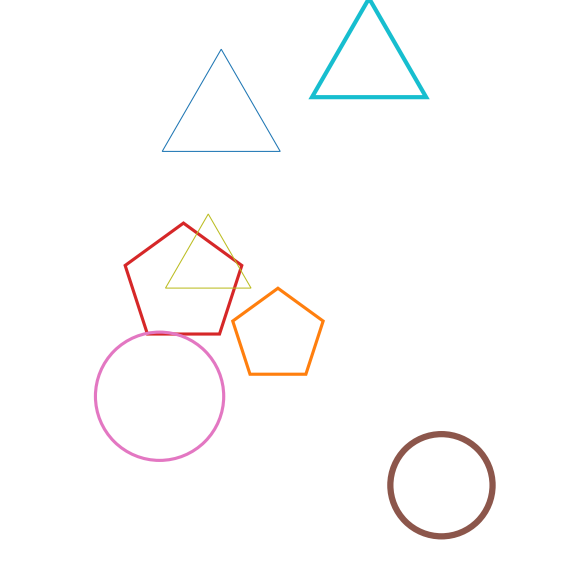[{"shape": "triangle", "thickness": 0.5, "radius": 0.59, "center": [0.383, 0.796]}, {"shape": "pentagon", "thickness": 1.5, "radius": 0.41, "center": [0.481, 0.418]}, {"shape": "pentagon", "thickness": 1.5, "radius": 0.53, "center": [0.318, 0.507]}, {"shape": "circle", "thickness": 3, "radius": 0.44, "center": [0.764, 0.159]}, {"shape": "circle", "thickness": 1.5, "radius": 0.56, "center": [0.276, 0.313]}, {"shape": "triangle", "thickness": 0.5, "radius": 0.43, "center": [0.361, 0.543]}, {"shape": "triangle", "thickness": 2, "radius": 0.57, "center": [0.639, 0.888]}]